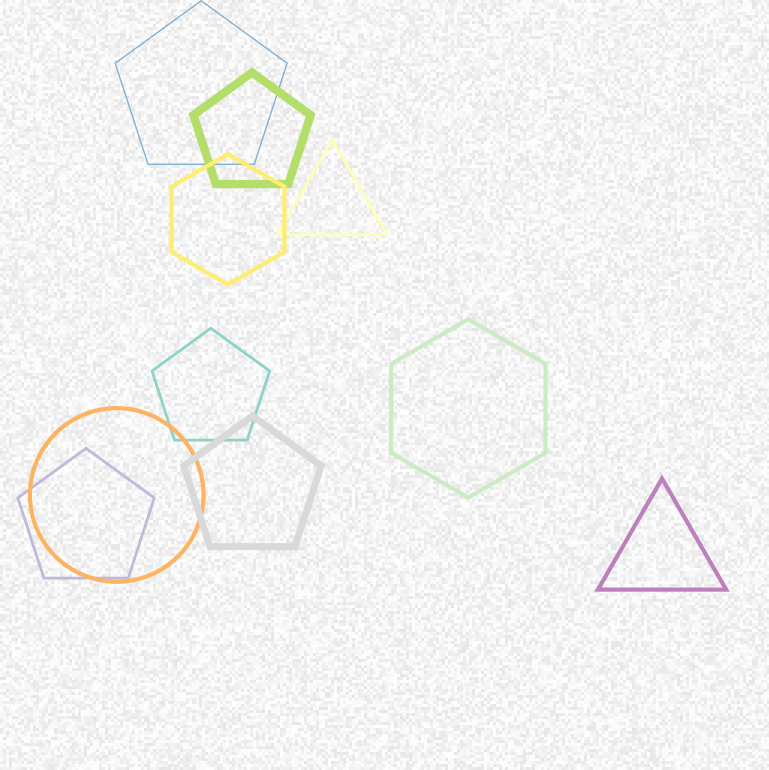[{"shape": "pentagon", "thickness": 1, "radius": 0.4, "center": [0.274, 0.493]}, {"shape": "triangle", "thickness": 1, "radius": 0.41, "center": [0.431, 0.736]}, {"shape": "pentagon", "thickness": 1, "radius": 0.47, "center": [0.112, 0.325]}, {"shape": "pentagon", "thickness": 0.5, "radius": 0.59, "center": [0.261, 0.882]}, {"shape": "circle", "thickness": 1.5, "radius": 0.56, "center": [0.152, 0.357]}, {"shape": "pentagon", "thickness": 3, "radius": 0.4, "center": [0.327, 0.826]}, {"shape": "pentagon", "thickness": 2.5, "radius": 0.47, "center": [0.328, 0.366]}, {"shape": "triangle", "thickness": 1.5, "radius": 0.48, "center": [0.86, 0.282]}, {"shape": "hexagon", "thickness": 1.5, "radius": 0.58, "center": [0.608, 0.47]}, {"shape": "hexagon", "thickness": 1.5, "radius": 0.42, "center": [0.296, 0.715]}]